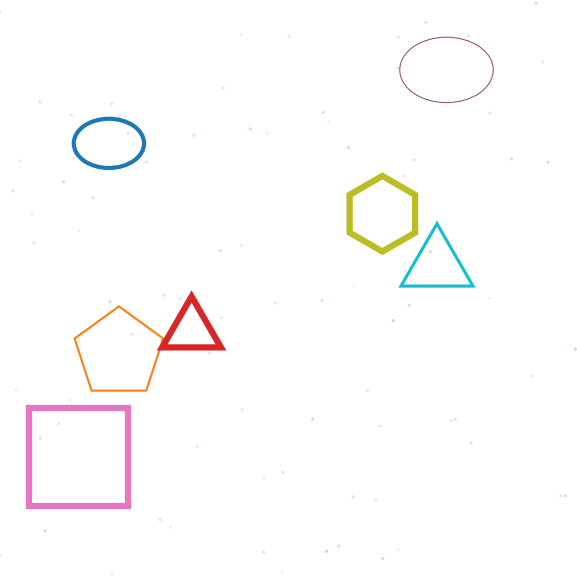[{"shape": "oval", "thickness": 2, "radius": 0.3, "center": [0.189, 0.751]}, {"shape": "pentagon", "thickness": 1, "radius": 0.4, "center": [0.206, 0.388]}, {"shape": "triangle", "thickness": 3, "radius": 0.29, "center": [0.332, 0.427]}, {"shape": "oval", "thickness": 0.5, "radius": 0.4, "center": [0.773, 0.878]}, {"shape": "square", "thickness": 3, "radius": 0.43, "center": [0.136, 0.208]}, {"shape": "hexagon", "thickness": 3, "radius": 0.33, "center": [0.662, 0.629]}, {"shape": "triangle", "thickness": 1.5, "radius": 0.36, "center": [0.757, 0.54]}]